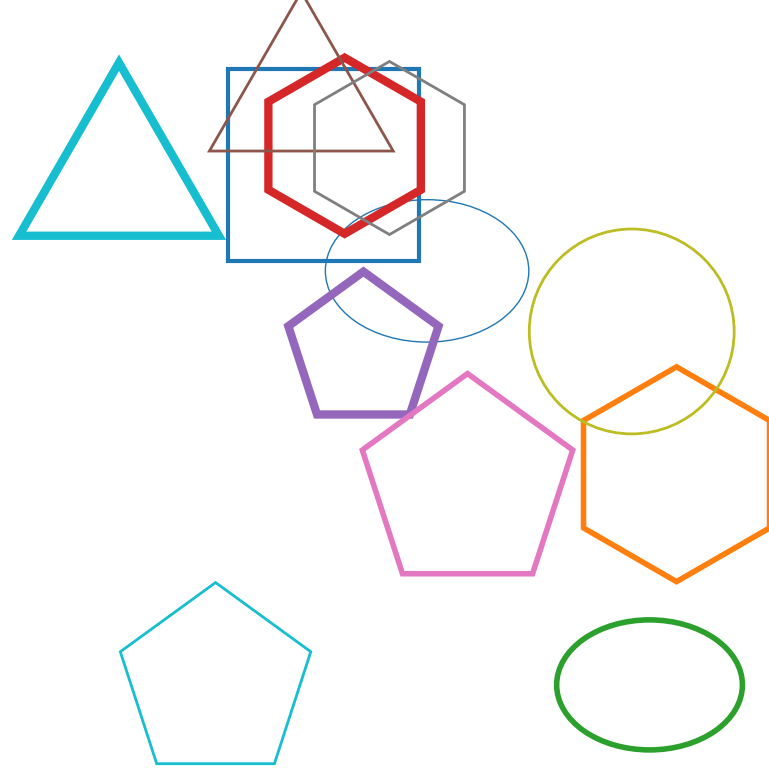[{"shape": "square", "thickness": 1.5, "radius": 0.62, "center": [0.42, 0.786]}, {"shape": "oval", "thickness": 0.5, "radius": 0.66, "center": [0.555, 0.648]}, {"shape": "hexagon", "thickness": 2, "radius": 0.7, "center": [0.879, 0.384]}, {"shape": "oval", "thickness": 2, "radius": 0.6, "center": [0.844, 0.111]}, {"shape": "hexagon", "thickness": 3, "radius": 0.57, "center": [0.448, 0.811]}, {"shape": "pentagon", "thickness": 3, "radius": 0.51, "center": [0.472, 0.545]}, {"shape": "triangle", "thickness": 1, "radius": 0.69, "center": [0.391, 0.873]}, {"shape": "pentagon", "thickness": 2, "radius": 0.72, "center": [0.607, 0.371]}, {"shape": "hexagon", "thickness": 1, "radius": 0.56, "center": [0.506, 0.808]}, {"shape": "circle", "thickness": 1, "radius": 0.67, "center": [0.82, 0.57]}, {"shape": "triangle", "thickness": 3, "radius": 0.75, "center": [0.155, 0.769]}, {"shape": "pentagon", "thickness": 1, "radius": 0.65, "center": [0.28, 0.113]}]